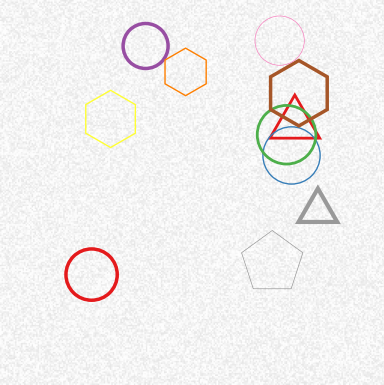[{"shape": "circle", "thickness": 2.5, "radius": 0.33, "center": [0.238, 0.287]}, {"shape": "triangle", "thickness": 2, "radius": 0.37, "center": [0.766, 0.678]}, {"shape": "circle", "thickness": 1, "radius": 0.37, "center": [0.757, 0.596]}, {"shape": "circle", "thickness": 2, "radius": 0.38, "center": [0.744, 0.65]}, {"shape": "circle", "thickness": 2.5, "radius": 0.29, "center": [0.378, 0.881]}, {"shape": "hexagon", "thickness": 1, "radius": 0.31, "center": [0.482, 0.813]}, {"shape": "hexagon", "thickness": 1, "radius": 0.37, "center": [0.287, 0.691]}, {"shape": "hexagon", "thickness": 2.5, "radius": 0.42, "center": [0.776, 0.758]}, {"shape": "circle", "thickness": 0.5, "radius": 0.32, "center": [0.726, 0.894]}, {"shape": "pentagon", "thickness": 0.5, "radius": 0.42, "center": [0.707, 0.318]}, {"shape": "triangle", "thickness": 3, "radius": 0.29, "center": [0.826, 0.452]}]